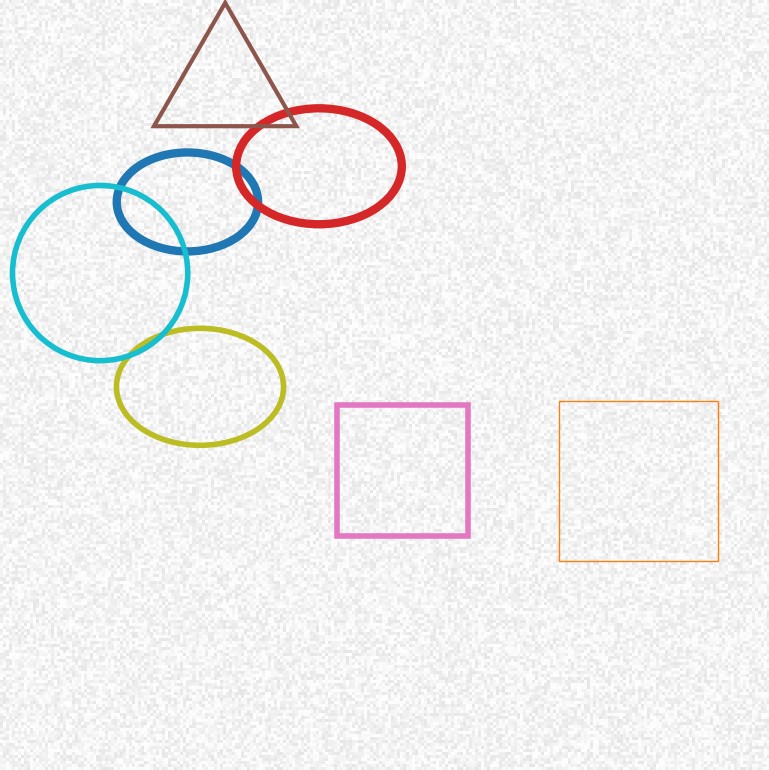[{"shape": "oval", "thickness": 3, "radius": 0.46, "center": [0.243, 0.738]}, {"shape": "square", "thickness": 0.5, "radius": 0.52, "center": [0.83, 0.375]}, {"shape": "oval", "thickness": 3, "radius": 0.54, "center": [0.414, 0.784]}, {"shape": "triangle", "thickness": 1.5, "radius": 0.53, "center": [0.292, 0.889]}, {"shape": "square", "thickness": 2, "radius": 0.42, "center": [0.523, 0.389]}, {"shape": "oval", "thickness": 2, "radius": 0.54, "center": [0.26, 0.498]}, {"shape": "circle", "thickness": 2, "radius": 0.57, "center": [0.13, 0.645]}]